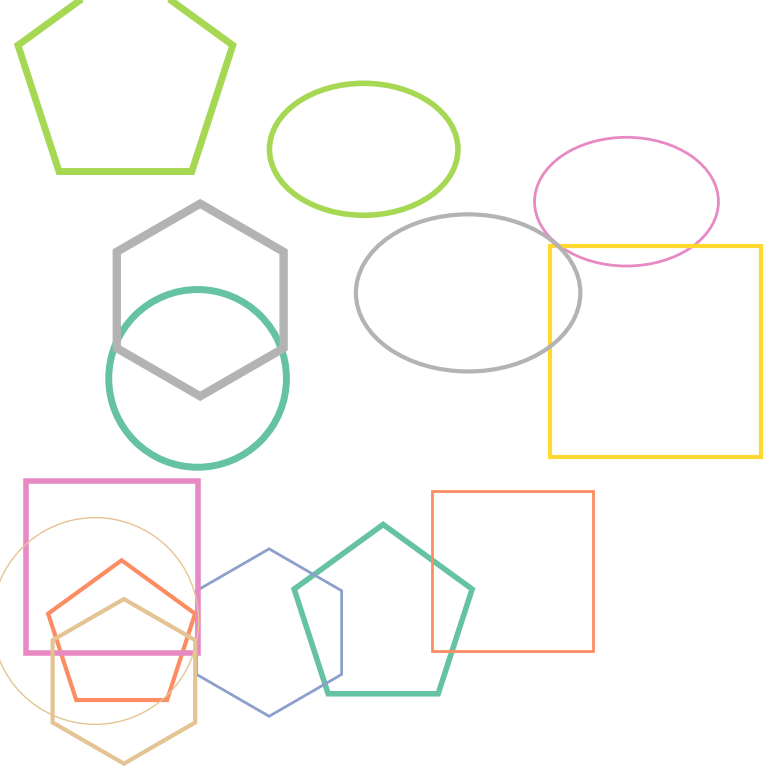[{"shape": "circle", "thickness": 2.5, "radius": 0.58, "center": [0.257, 0.509]}, {"shape": "pentagon", "thickness": 2, "radius": 0.61, "center": [0.498, 0.197]}, {"shape": "pentagon", "thickness": 1.5, "radius": 0.5, "center": [0.158, 0.172]}, {"shape": "square", "thickness": 1, "radius": 0.52, "center": [0.666, 0.258]}, {"shape": "hexagon", "thickness": 1, "radius": 0.54, "center": [0.35, 0.178]}, {"shape": "oval", "thickness": 1, "radius": 0.6, "center": [0.814, 0.738]}, {"shape": "square", "thickness": 2, "radius": 0.56, "center": [0.146, 0.264]}, {"shape": "oval", "thickness": 2, "radius": 0.61, "center": [0.472, 0.806]}, {"shape": "pentagon", "thickness": 2.5, "radius": 0.73, "center": [0.163, 0.896]}, {"shape": "square", "thickness": 1.5, "radius": 0.69, "center": [0.851, 0.544]}, {"shape": "hexagon", "thickness": 1.5, "radius": 0.53, "center": [0.161, 0.115]}, {"shape": "circle", "thickness": 0.5, "radius": 0.67, "center": [0.124, 0.194]}, {"shape": "hexagon", "thickness": 3, "radius": 0.63, "center": [0.26, 0.61]}, {"shape": "oval", "thickness": 1.5, "radius": 0.73, "center": [0.608, 0.62]}]